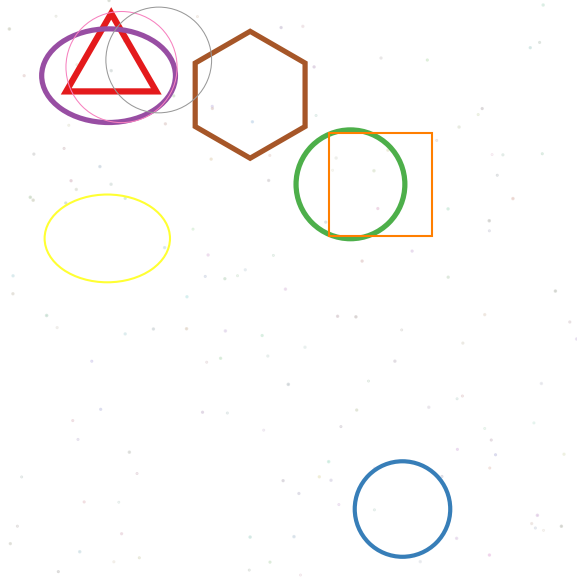[{"shape": "triangle", "thickness": 3, "radius": 0.45, "center": [0.193, 0.886]}, {"shape": "circle", "thickness": 2, "radius": 0.41, "center": [0.697, 0.118]}, {"shape": "circle", "thickness": 2.5, "radius": 0.47, "center": [0.607, 0.68]}, {"shape": "oval", "thickness": 2.5, "radius": 0.58, "center": [0.188, 0.868]}, {"shape": "square", "thickness": 1, "radius": 0.45, "center": [0.659, 0.68]}, {"shape": "oval", "thickness": 1, "radius": 0.54, "center": [0.186, 0.586]}, {"shape": "hexagon", "thickness": 2.5, "radius": 0.55, "center": [0.433, 0.835]}, {"shape": "circle", "thickness": 0.5, "radius": 0.48, "center": [0.21, 0.883]}, {"shape": "circle", "thickness": 0.5, "radius": 0.46, "center": [0.275, 0.895]}]